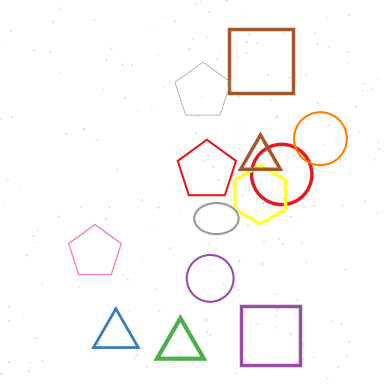[{"shape": "pentagon", "thickness": 1.5, "radius": 0.4, "center": [0.537, 0.557]}, {"shape": "circle", "thickness": 2.5, "radius": 0.39, "center": [0.732, 0.547]}, {"shape": "triangle", "thickness": 2, "radius": 0.34, "center": [0.301, 0.131]}, {"shape": "triangle", "thickness": 3, "radius": 0.35, "center": [0.469, 0.103]}, {"shape": "square", "thickness": 2.5, "radius": 0.38, "center": [0.702, 0.128]}, {"shape": "circle", "thickness": 1.5, "radius": 0.3, "center": [0.546, 0.277]}, {"shape": "circle", "thickness": 1.5, "radius": 0.34, "center": [0.832, 0.64]}, {"shape": "hexagon", "thickness": 2.5, "radius": 0.38, "center": [0.676, 0.494]}, {"shape": "triangle", "thickness": 2.5, "radius": 0.3, "center": [0.677, 0.59]}, {"shape": "square", "thickness": 2.5, "radius": 0.41, "center": [0.677, 0.842]}, {"shape": "pentagon", "thickness": 1, "radius": 0.36, "center": [0.247, 0.345]}, {"shape": "pentagon", "thickness": 0.5, "radius": 0.38, "center": [0.527, 0.763]}, {"shape": "oval", "thickness": 1.5, "radius": 0.29, "center": [0.562, 0.432]}]